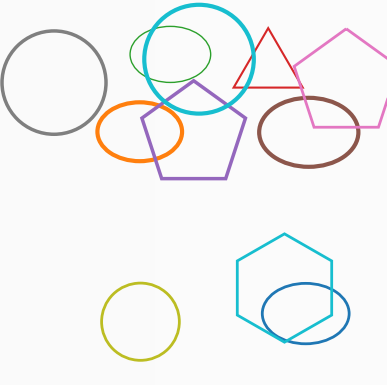[{"shape": "oval", "thickness": 2, "radius": 0.56, "center": [0.789, 0.186]}, {"shape": "oval", "thickness": 3, "radius": 0.55, "center": [0.361, 0.658]}, {"shape": "oval", "thickness": 1, "radius": 0.52, "center": [0.44, 0.859]}, {"shape": "triangle", "thickness": 1.5, "radius": 0.51, "center": [0.692, 0.824]}, {"shape": "pentagon", "thickness": 2.5, "radius": 0.7, "center": [0.5, 0.65]}, {"shape": "oval", "thickness": 3, "radius": 0.64, "center": [0.797, 0.656]}, {"shape": "pentagon", "thickness": 2, "radius": 0.71, "center": [0.894, 0.784]}, {"shape": "circle", "thickness": 2.5, "radius": 0.67, "center": [0.139, 0.785]}, {"shape": "circle", "thickness": 2, "radius": 0.5, "center": [0.363, 0.164]}, {"shape": "hexagon", "thickness": 2, "radius": 0.7, "center": [0.734, 0.252]}, {"shape": "circle", "thickness": 3, "radius": 0.71, "center": [0.514, 0.846]}]